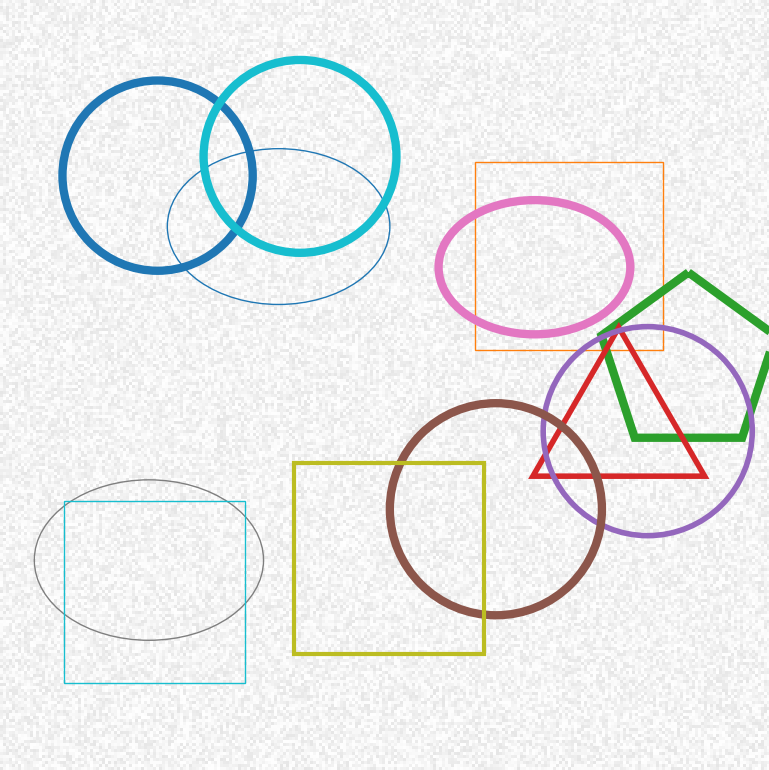[{"shape": "oval", "thickness": 0.5, "radius": 0.72, "center": [0.362, 0.706]}, {"shape": "circle", "thickness": 3, "radius": 0.62, "center": [0.205, 0.772]}, {"shape": "square", "thickness": 0.5, "radius": 0.61, "center": [0.739, 0.668]}, {"shape": "pentagon", "thickness": 3, "radius": 0.59, "center": [0.894, 0.528]}, {"shape": "triangle", "thickness": 2, "radius": 0.64, "center": [0.804, 0.446]}, {"shape": "circle", "thickness": 2, "radius": 0.68, "center": [0.841, 0.44]}, {"shape": "circle", "thickness": 3, "radius": 0.69, "center": [0.644, 0.339]}, {"shape": "oval", "thickness": 3, "radius": 0.62, "center": [0.694, 0.653]}, {"shape": "oval", "thickness": 0.5, "radius": 0.74, "center": [0.193, 0.273]}, {"shape": "square", "thickness": 1.5, "radius": 0.62, "center": [0.505, 0.274]}, {"shape": "square", "thickness": 0.5, "radius": 0.59, "center": [0.201, 0.231]}, {"shape": "circle", "thickness": 3, "radius": 0.63, "center": [0.39, 0.797]}]